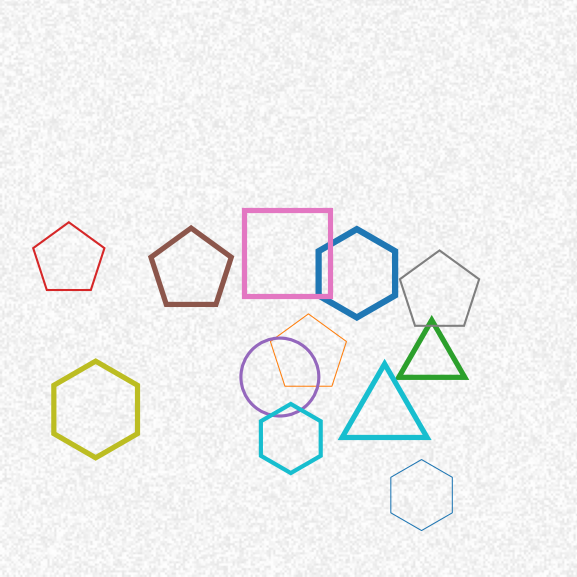[{"shape": "hexagon", "thickness": 0.5, "radius": 0.31, "center": [0.73, 0.142]}, {"shape": "hexagon", "thickness": 3, "radius": 0.38, "center": [0.618, 0.526]}, {"shape": "pentagon", "thickness": 0.5, "radius": 0.35, "center": [0.534, 0.386]}, {"shape": "triangle", "thickness": 2.5, "radius": 0.33, "center": [0.748, 0.379]}, {"shape": "pentagon", "thickness": 1, "radius": 0.32, "center": [0.119, 0.549]}, {"shape": "circle", "thickness": 1.5, "radius": 0.34, "center": [0.485, 0.346]}, {"shape": "pentagon", "thickness": 2.5, "radius": 0.37, "center": [0.331, 0.531]}, {"shape": "square", "thickness": 2.5, "radius": 0.37, "center": [0.497, 0.561]}, {"shape": "pentagon", "thickness": 1, "radius": 0.36, "center": [0.761, 0.493]}, {"shape": "hexagon", "thickness": 2.5, "radius": 0.42, "center": [0.166, 0.29]}, {"shape": "hexagon", "thickness": 2, "radius": 0.3, "center": [0.504, 0.24]}, {"shape": "triangle", "thickness": 2.5, "radius": 0.42, "center": [0.666, 0.284]}]